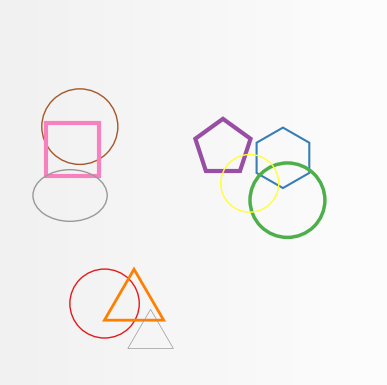[{"shape": "circle", "thickness": 1, "radius": 0.45, "center": [0.27, 0.212]}, {"shape": "hexagon", "thickness": 1.5, "radius": 0.39, "center": [0.73, 0.59]}, {"shape": "circle", "thickness": 2.5, "radius": 0.48, "center": [0.742, 0.48]}, {"shape": "pentagon", "thickness": 3, "radius": 0.37, "center": [0.575, 0.616]}, {"shape": "triangle", "thickness": 2, "radius": 0.44, "center": [0.346, 0.212]}, {"shape": "circle", "thickness": 1, "radius": 0.37, "center": [0.644, 0.524]}, {"shape": "circle", "thickness": 1, "radius": 0.49, "center": [0.206, 0.671]}, {"shape": "square", "thickness": 3, "radius": 0.34, "center": [0.188, 0.612]}, {"shape": "oval", "thickness": 1, "radius": 0.48, "center": [0.181, 0.492]}, {"shape": "triangle", "thickness": 0.5, "radius": 0.34, "center": [0.389, 0.129]}]